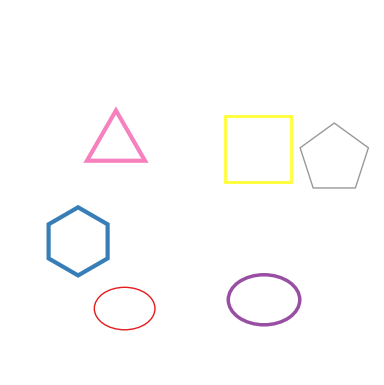[{"shape": "oval", "thickness": 1, "radius": 0.39, "center": [0.324, 0.199]}, {"shape": "hexagon", "thickness": 3, "radius": 0.44, "center": [0.203, 0.373]}, {"shape": "oval", "thickness": 2.5, "radius": 0.46, "center": [0.686, 0.221]}, {"shape": "square", "thickness": 2, "radius": 0.43, "center": [0.67, 0.613]}, {"shape": "triangle", "thickness": 3, "radius": 0.43, "center": [0.301, 0.626]}, {"shape": "pentagon", "thickness": 1, "radius": 0.47, "center": [0.868, 0.587]}]